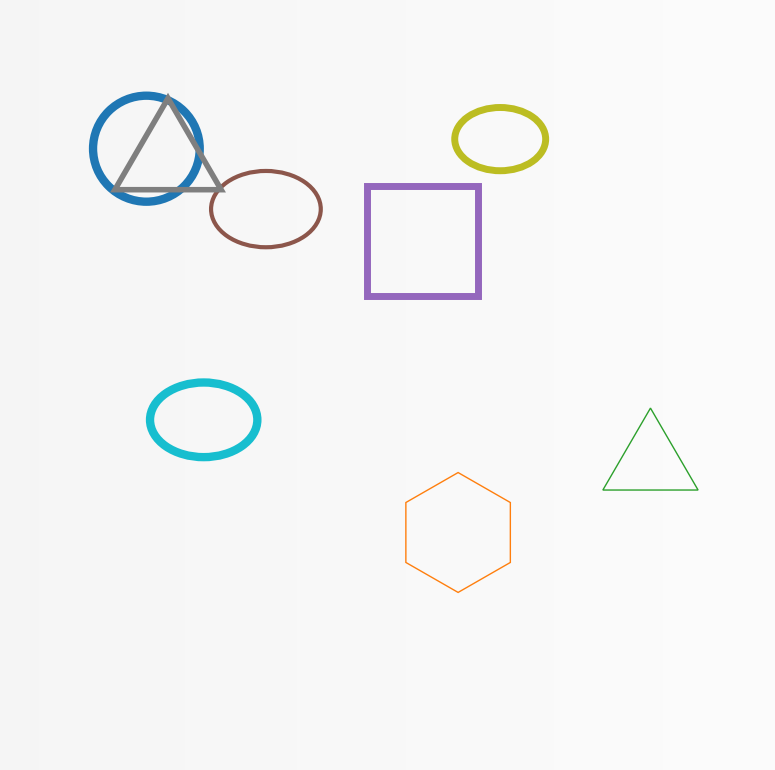[{"shape": "circle", "thickness": 3, "radius": 0.34, "center": [0.189, 0.807]}, {"shape": "hexagon", "thickness": 0.5, "radius": 0.39, "center": [0.591, 0.308]}, {"shape": "triangle", "thickness": 0.5, "radius": 0.35, "center": [0.839, 0.399]}, {"shape": "square", "thickness": 2.5, "radius": 0.36, "center": [0.545, 0.687]}, {"shape": "oval", "thickness": 1.5, "radius": 0.35, "center": [0.343, 0.728]}, {"shape": "triangle", "thickness": 2, "radius": 0.4, "center": [0.217, 0.793]}, {"shape": "oval", "thickness": 2.5, "radius": 0.29, "center": [0.645, 0.819]}, {"shape": "oval", "thickness": 3, "radius": 0.35, "center": [0.263, 0.455]}]